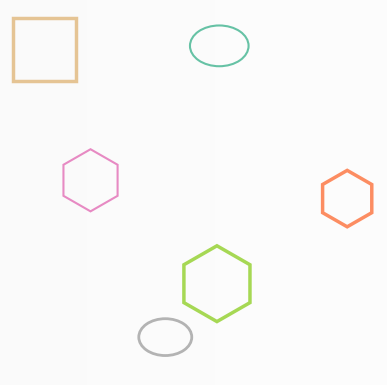[{"shape": "oval", "thickness": 1.5, "radius": 0.38, "center": [0.566, 0.881]}, {"shape": "hexagon", "thickness": 2.5, "radius": 0.37, "center": [0.896, 0.484]}, {"shape": "hexagon", "thickness": 1.5, "radius": 0.4, "center": [0.234, 0.532]}, {"shape": "hexagon", "thickness": 2.5, "radius": 0.49, "center": [0.56, 0.263]}, {"shape": "square", "thickness": 2.5, "radius": 0.41, "center": [0.115, 0.871]}, {"shape": "oval", "thickness": 2, "radius": 0.34, "center": [0.427, 0.124]}]